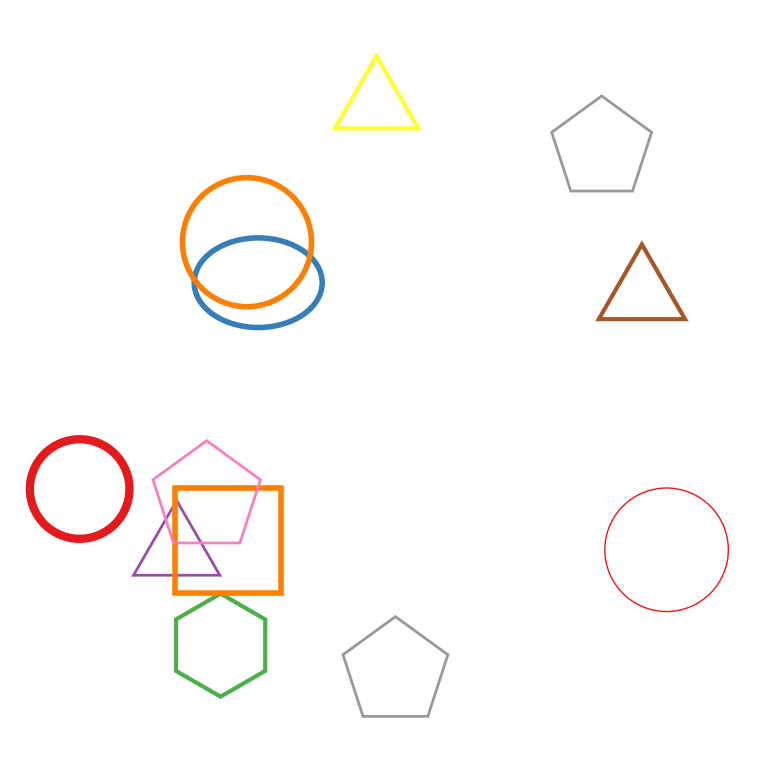[{"shape": "circle", "thickness": 0.5, "radius": 0.4, "center": [0.866, 0.286]}, {"shape": "circle", "thickness": 3, "radius": 0.32, "center": [0.103, 0.365]}, {"shape": "oval", "thickness": 2, "radius": 0.42, "center": [0.335, 0.633]}, {"shape": "hexagon", "thickness": 1.5, "radius": 0.33, "center": [0.286, 0.162]}, {"shape": "triangle", "thickness": 1, "radius": 0.32, "center": [0.229, 0.285]}, {"shape": "square", "thickness": 2, "radius": 0.34, "center": [0.296, 0.298]}, {"shape": "circle", "thickness": 2, "radius": 0.42, "center": [0.321, 0.686]}, {"shape": "triangle", "thickness": 1.5, "radius": 0.31, "center": [0.489, 0.865]}, {"shape": "triangle", "thickness": 1.5, "radius": 0.32, "center": [0.834, 0.618]}, {"shape": "pentagon", "thickness": 1, "radius": 0.37, "center": [0.268, 0.354]}, {"shape": "pentagon", "thickness": 1, "radius": 0.36, "center": [0.514, 0.128]}, {"shape": "pentagon", "thickness": 1, "radius": 0.34, "center": [0.781, 0.807]}]